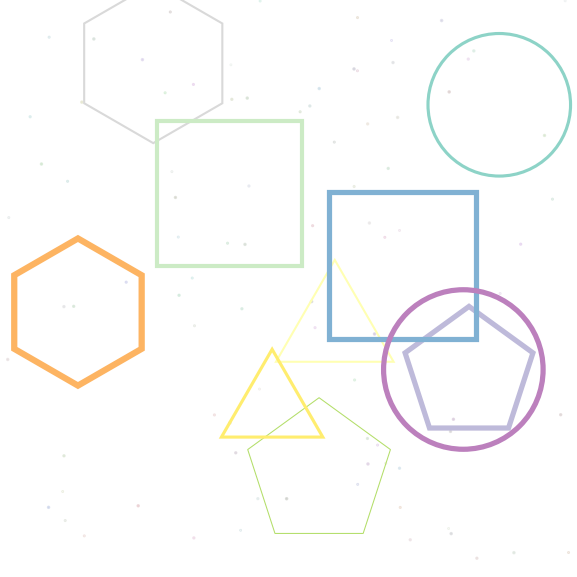[{"shape": "circle", "thickness": 1.5, "radius": 0.62, "center": [0.865, 0.818]}, {"shape": "triangle", "thickness": 1, "radius": 0.59, "center": [0.58, 0.431]}, {"shape": "pentagon", "thickness": 2.5, "radius": 0.58, "center": [0.812, 0.352]}, {"shape": "square", "thickness": 2.5, "radius": 0.64, "center": [0.697, 0.54]}, {"shape": "hexagon", "thickness": 3, "radius": 0.64, "center": [0.135, 0.459]}, {"shape": "pentagon", "thickness": 0.5, "radius": 0.65, "center": [0.553, 0.181]}, {"shape": "hexagon", "thickness": 1, "radius": 0.69, "center": [0.265, 0.889]}, {"shape": "circle", "thickness": 2.5, "radius": 0.69, "center": [0.802, 0.359]}, {"shape": "square", "thickness": 2, "radius": 0.63, "center": [0.397, 0.665]}, {"shape": "triangle", "thickness": 1.5, "radius": 0.51, "center": [0.471, 0.293]}]